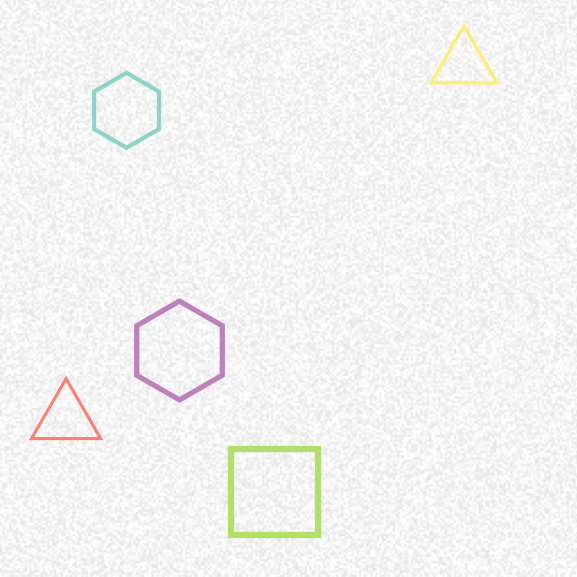[{"shape": "hexagon", "thickness": 2, "radius": 0.32, "center": [0.219, 0.808]}, {"shape": "triangle", "thickness": 1.5, "radius": 0.35, "center": [0.114, 0.274]}, {"shape": "square", "thickness": 3, "radius": 0.37, "center": [0.475, 0.148]}, {"shape": "hexagon", "thickness": 2.5, "radius": 0.43, "center": [0.311, 0.392]}, {"shape": "triangle", "thickness": 1.5, "radius": 0.33, "center": [0.804, 0.888]}]